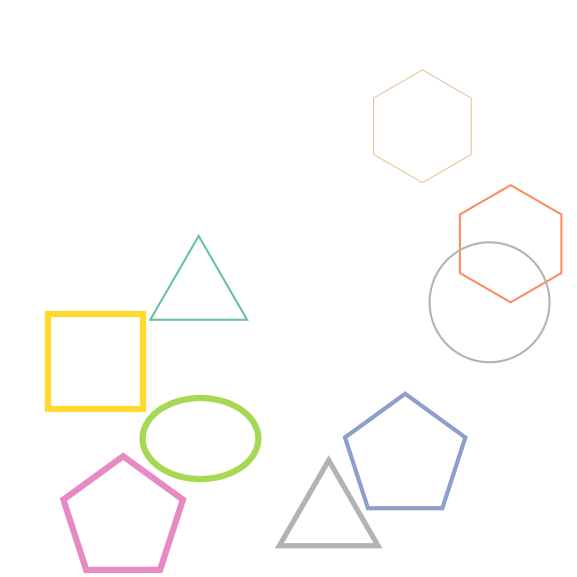[{"shape": "triangle", "thickness": 1, "radius": 0.48, "center": [0.344, 0.494]}, {"shape": "hexagon", "thickness": 1, "radius": 0.51, "center": [0.884, 0.577]}, {"shape": "pentagon", "thickness": 2, "radius": 0.55, "center": [0.702, 0.208]}, {"shape": "pentagon", "thickness": 3, "radius": 0.54, "center": [0.213, 0.1]}, {"shape": "oval", "thickness": 3, "radius": 0.5, "center": [0.347, 0.24]}, {"shape": "square", "thickness": 3, "radius": 0.41, "center": [0.165, 0.373]}, {"shape": "hexagon", "thickness": 0.5, "radius": 0.49, "center": [0.731, 0.78]}, {"shape": "circle", "thickness": 1, "radius": 0.52, "center": [0.848, 0.476]}, {"shape": "triangle", "thickness": 2.5, "radius": 0.49, "center": [0.569, 0.103]}]